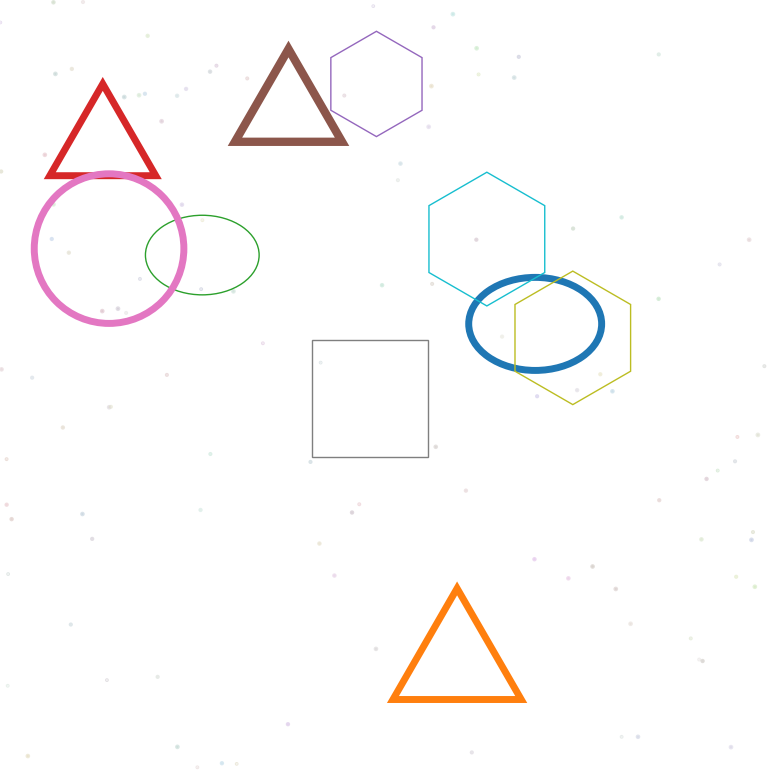[{"shape": "oval", "thickness": 2.5, "radius": 0.43, "center": [0.695, 0.579]}, {"shape": "triangle", "thickness": 2.5, "radius": 0.48, "center": [0.594, 0.14]}, {"shape": "oval", "thickness": 0.5, "radius": 0.37, "center": [0.263, 0.669]}, {"shape": "triangle", "thickness": 2.5, "radius": 0.4, "center": [0.133, 0.812]}, {"shape": "hexagon", "thickness": 0.5, "radius": 0.34, "center": [0.489, 0.891]}, {"shape": "triangle", "thickness": 3, "radius": 0.4, "center": [0.375, 0.856]}, {"shape": "circle", "thickness": 2.5, "radius": 0.49, "center": [0.142, 0.677]}, {"shape": "square", "thickness": 0.5, "radius": 0.38, "center": [0.481, 0.483]}, {"shape": "hexagon", "thickness": 0.5, "radius": 0.43, "center": [0.744, 0.561]}, {"shape": "hexagon", "thickness": 0.5, "radius": 0.43, "center": [0.632, 0.69]}]